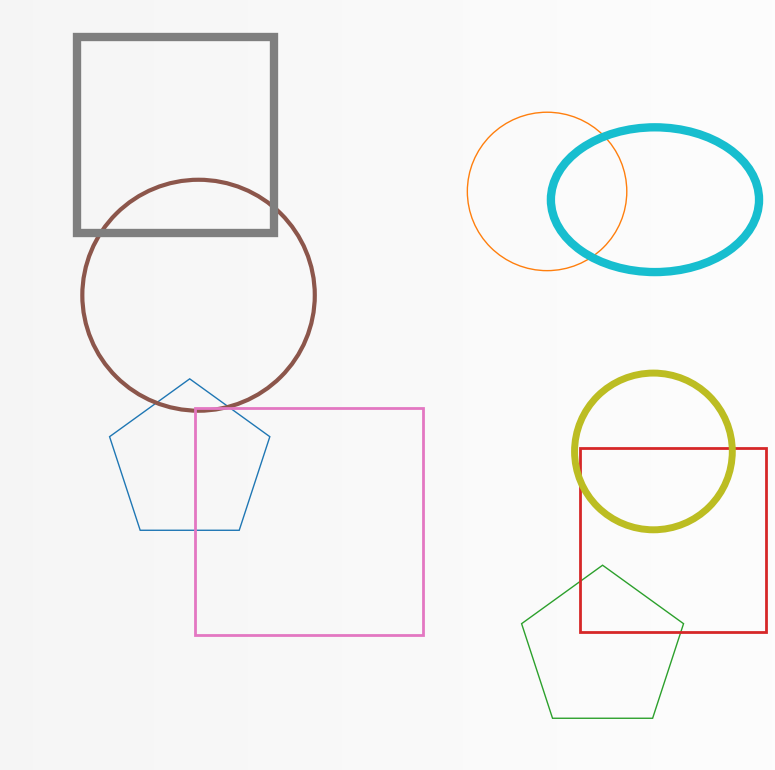[{"shape": "pentagon", "thickness": 0.5, "radius": 0.54, "center": [0.245, 0.399]}, {"shape": "circle", "thickness": 0.5, "radius": 0.51, "center": [0.706, 0.751]}, {"shape": "pentagon", "thickness": 0.5, "radius": 0.55, "center": [0.778, 0.156]}, {"shape": "square", "thickness": 1, "radius": 0.6, "center": [0.869, 0.299]}, {"shape": "circle", "thickness": 1.5, "radius": 0.75, "center": [0.256, 0.617]}, {"shape": "square", "thickness": 1, "radius": 0.74, "center": [0.398, 0.323]}, {"shape": "square", "thickness": 3, "radius": 0.64, "center": [0.226, 0.825]}, {"shape": "circle", "thickness": 2.5, "radius": 0.51, "center": [0.843, 0.414]}, {"shape": "oval", "thickness": 3, "radius": 0.67, "center": [0.845, 0.741]}]